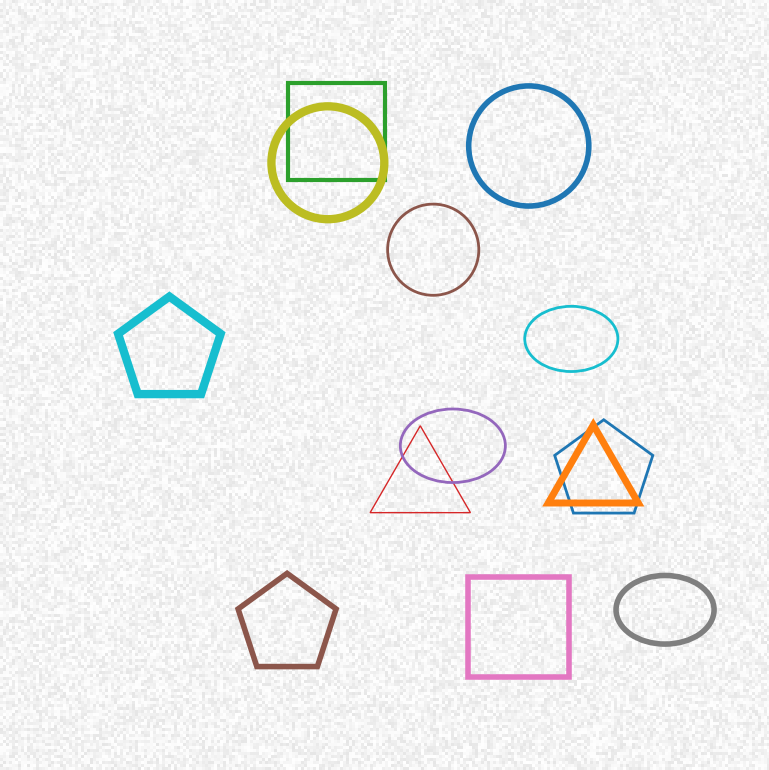[{"shape": "circle", "thickness": 2, "radius": 0.39, "center": [0.687, 0.81]}, {"shape": "pentagon", "thickness": 1, "radius": 0.33, "center": [0.784, 0.388]}, {"shape": "triangle", "thickness": 2.5, "radius": 0.34, "center": [0.77, 0.381]}, {"shape": "square", "thickness": 1.5, "radius": 0.31, "center": [0.437, 0.83]}, {"shape": "triangle", "thickness": 0.5, "radius": 0.38, "center": [0.546, 0.372]}, {"shape": "oval", "thickness": 1, "radius": 0.34, "center": [0.588, 0.421]}, {"shape": "circle", "thickness": 1, "radius": 0.3, "center": [0.563, 0.676]}, {"shape": "pentagon", "thickness": 2, "radius": 0.33, "center": [0.373, 0.188]}, {"shape": "square", "thickness": 2, "radius": 0.33, "center": [0.673, 0.186]}, {"shape": "oval", "thickness": 2, "radius": 0.32, "center": [0.864, 0.208]}, {"shape": "circle", "thickness": 3, "radius": 0.37, "center": [0.426, 0.789]}, {"shape": "oval", "thickness": 1, "radius": 0.3, "center": [0.742, 0.56]}, {"shape": "pentagon", "thickness": 3, "radius": 0.35, "center": [0.22, 0.545]}]